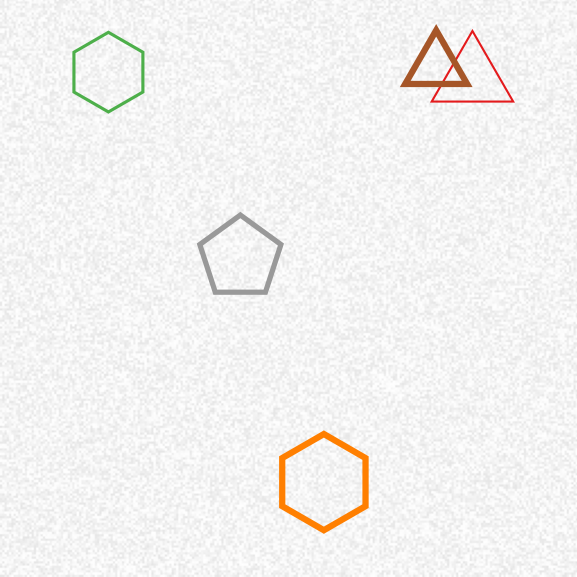[{"shape": "triangle", "thickness": 1, "radius": 0.41, "center": [0.818, 0.864]}, {"shape": "hexagon", "thickness": 1.5, "radius": 0.34, "center": [0.188, 0.874]}, {"shape": "hexagon", "thickness": 3, "radius": 0.42, "center": [0.561, 0.164]}, {"shape": "triangle", "thickness": 3, "radius": 0.31, "center": [0.755, 0.885]}, {"shape": "pentagon", "thickness": 2.5, "radius": 0.37, "center": [0.416, 0.553]}]